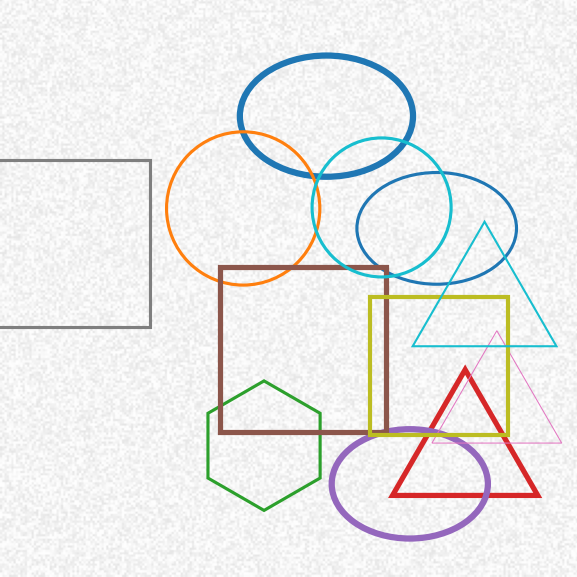[{"shape": "oval", "thickness": 1.5, "radius": 0.69, "center": [0.756, 0.604]}, {"shape": "oval", "thickness": 3, "radius": 0.75, "center": [0.565, 0.798]}, {"shape": "circle", "thickness": 1.5, "radius": 0.66, "center": [0.421, 0.638]}, {"shape": "hexagon", "thickness": 1.5, "radius": 0.56, "center": [0.457, 0.227]}, {"shape": "triangle", "thickness": 2.5, "radius": 0.73, "center": [0.805, 0.214]}, {"shape": "oval", "thickness": 3, "radius": 0.68, "center": [0.71, 0.161]}, {"shape": "square", "thickness": 2.5, "radius": 0.72, "center": [0.525, 0.394]}, {"shape": "triangle", "thickness": 0.5, "radius": 0.65, "center": [0.86, 0.297]}, {"shape": "square", "thickness": 1.5, "radius": 0.72, "center": [0.115, 0.578]}, {"shape": "square", "thickness": 2, "radius": 0.6, "center": [0.76, 0.366]}, {"shape": "triangle", "thickness": 1, "radius": 0.72, "center": [0.839, 0.471]}, {"shape": "circle", "thickness": 1.5, "radius": 0.6, "center": [0.661, 0.64]}]